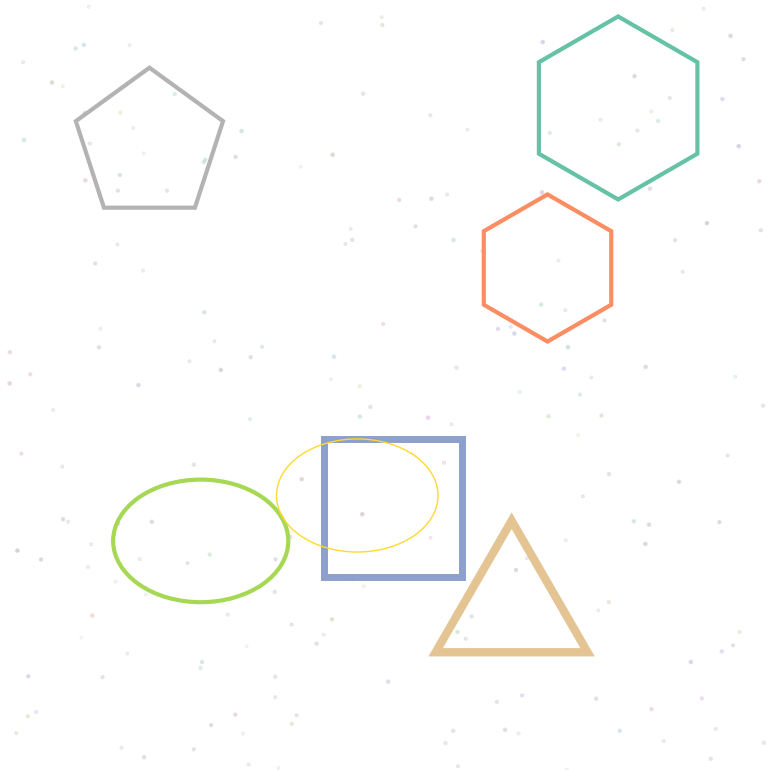[{"shape": "hexagon", "thickness": 1.5, "radius": 0.59, "center": [0.803, 0.86]}, {"shape": "hexagon", "thickness": 1.5, "radius": 0.48, "center": [0.711, 0.652]}, {"shape": "square", "thickness": 2.5, "radius": 0.45, "center": [0.511, 0.34]}, {"shape": "oval", "thickness": 1.5, "radius": 0.57, "center": [0.261, 0.298]}, {"shape": "oval", "thickness": 0.5, "radius": 0.52, "center": [0.464, 0.357]}, {"shape": "triangle", "thickness": 3, "radius": 0.57, "center": [0.664, 0.21]}, {"shape": "pentagon", "thickness": 1.5, "radius": 0.5, "center": [0.194, 0.812]}]